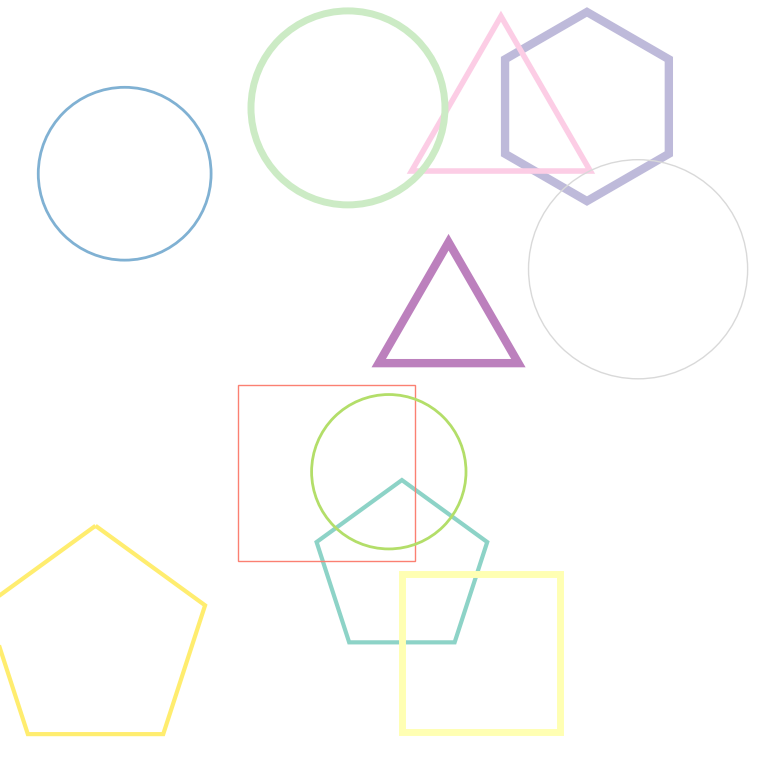[{"shape": "pentagon", "thickness": 1.5, "radius": 0.58, "center": [0.522, 0.26]}, {"shape": "square", "thickness": 2.5, "radius": 0.51, "center": [0.625, 0.152]}, {"shape": "hexagon", "thickness": 3, "radius": 0.61, "center": [0.762, 0.862]}, {"shape": "square", "thickness": 0.5, "radius": 0.57, "center": [0.424, 0.385]}, {"shape": "circle", "thickness": 1, "radius": 0.56, "center": [0.162, 0.774]}, {"shape": "circle", "thickness": 1, "radius": 0.5, "center": [0.505, 0.387]}, {"shape": "triangle", "thickness": 2, "radius": 0.67, "center": [0.651, 0.845]}, {"shape": "circle", "thickness": 0.5, "radius": 0.71, "center": [0.829, 0.65]}, {"shape": "triangle", "thickness": 3, "radius": 0.52, "center": [0.583, 0.581]}, {"shape": "circle", "thickness": 2.5, "radius": 0.63, "center": [0.452, 0.86]}, {"shape": "pentagon", "thickness": 1.5, "radius": 0.75, "center": [0.124, 0.168]}]